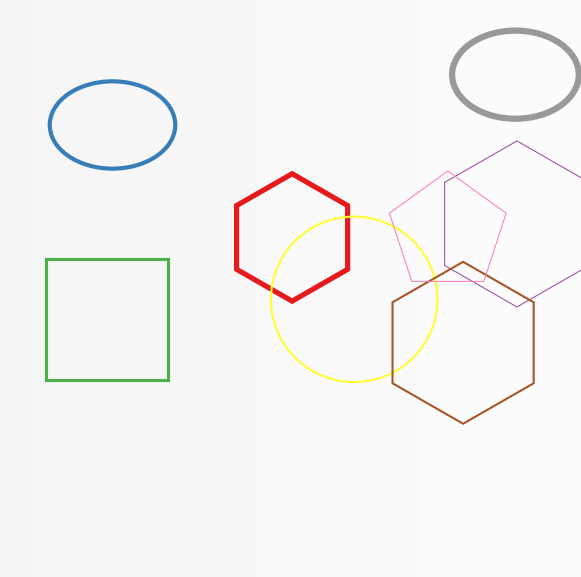[{"shape": "hexagon", "thickness": 2.5, "radius": 0.55, "center": [0.503, 0.588]}, {"shape": "oval", "thickness": 2, "radius": 0.54, "center": [0.194, 0.783]}, {"shape": "square", "thickness": 1.5, "radius": 0.52, "center": [0.185, 0.446]}, {"shape": "hexagon", "thickness": 0.5, "radius": 0.72, "center": [0.889, 0.611]}, {"shape": "circle", "thickness": 1, "radius": 0.72, "center": [0.609, 0.481]}, {"shape": "hexagon", "thickness": 1, "radius": 0.7, "center": [0.797, 0.406]}, {"shape": "pentagon", "thickness": 0.5, "radius": 0.53, "center": [0.77, 0.597]}, {"shape": "oval", "thickness": 3, "radius": 0.54, "center": [0.887, 0.87]}]